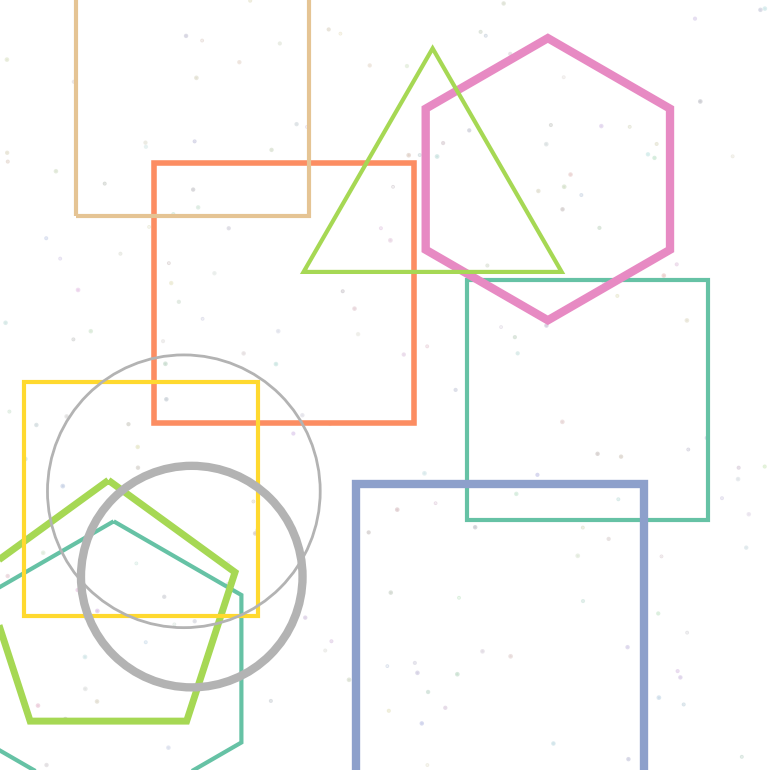[{"shape": "square", "thickness": 1.5, "radius": 0.78, "center": [0.763, 0.481]}, {"shape": "hexagon", "thickness": 1.5, "radius": 0.96, "center": [0.148, 0.131]}, {"shape": "square", "thickness": 2, "radius": 0.84, "center": [0.369, 0.619]}, {"shape": "square", "thickness": 3, "radius": 0.93, "center": [0.649, 0.184]}, {"shape": "hexagon", "thickness": 3, "radius": 0.92, "center": [0.711, 0.767]}, {"shape": "triangle", "thickness": 1.5, "radius": 0.97, "center": [0.562, 0.744]}, {"shape": "pentagon", "thickness": 2.5, "radius": 0.86, "center": [0.141, 0.203]}, {"shape": "square", "thickness": 1.5, "radius": 0.76, "center": [0.183, 0.352]}, {"shape": "square", "thickness": 1.5, "radius": 0.76, "center": [0.25, 0.871]}, {"shape": "circle", "thickness": 3, "radius": 0.72, "center": [0.249, 0.251]}, {"shape": "circle", "thickness": 1, "radius": 0.89, "center": [0.239, 0.362]}]